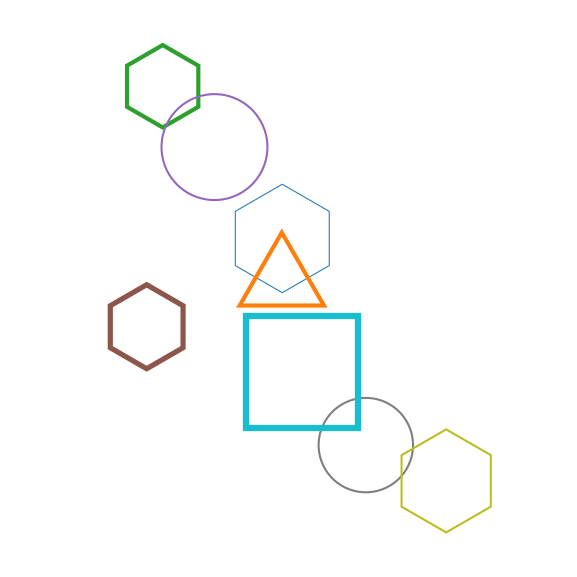[{"shape": "hexagon", "thickness": 0.5, "radius": 0.47, "center": [0.489, 0.586]}, {"shape": "triangle", "thickness": 2, "radius": 0.42, "center": [0.488, 0.512]}, {"shape": "hexagon", "thickness": 2, "radius": 0.36, "center": [0.282, 0.85]}, {"shape": "circle", "thickness": 1, "radius": 0.46, "center": [0.371, 0.744]}, {"shape": "hexagon", "thickness": 2.5, "radius": 0.36, "center": [0.254, 0.433]}, {"shape": "circle", "thickness": 1, "radius": 0.41, "center": [0.633, 0.228]}, {"shape": "hexagon", "thickness": 1, "radius": 0.45, "center": [0.773, 0.166]}, {"shape": "square", "thickness": 3, "radius": 0.49, "center": [0.523, 0.355]}]